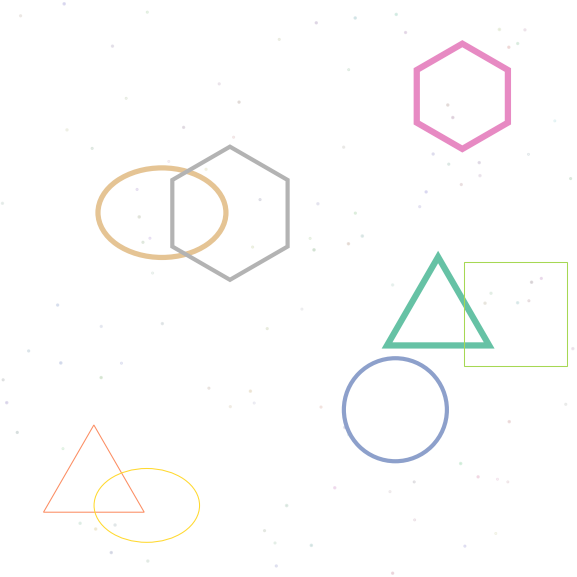[{"shape": "triangle", "thickness": 3, "radius": 0.51, "center": [0.759, 0.452]}, {"shape": "triangle", "thickness": 0.5, "radius": 0.5, "center": [0.163, 0.163]}, {"shape": "circle", "thickness": 2, "radius": 0.45, "center": [0.685, 0.29]}, {"shape": "hexagon", "thickness": 3, "radius": 0.46, "center": [0.801, 0.832]}, {"shape": "square", "thickness": 0.5, "radius": 0.45, "center": [0.892, 0.455]}, {"shape": "oval", "thickness": 0.5, "radius": 0.46, "center": [0.254, 0.124]}, {"shape": "oval", "thickness": 2.5, "radius": 0.55, "center": [0.28, 0.631]}, {"shape": "hexagon", "thickness": 2, "radius": 0.58, "center": [0.398, 0.63]}]